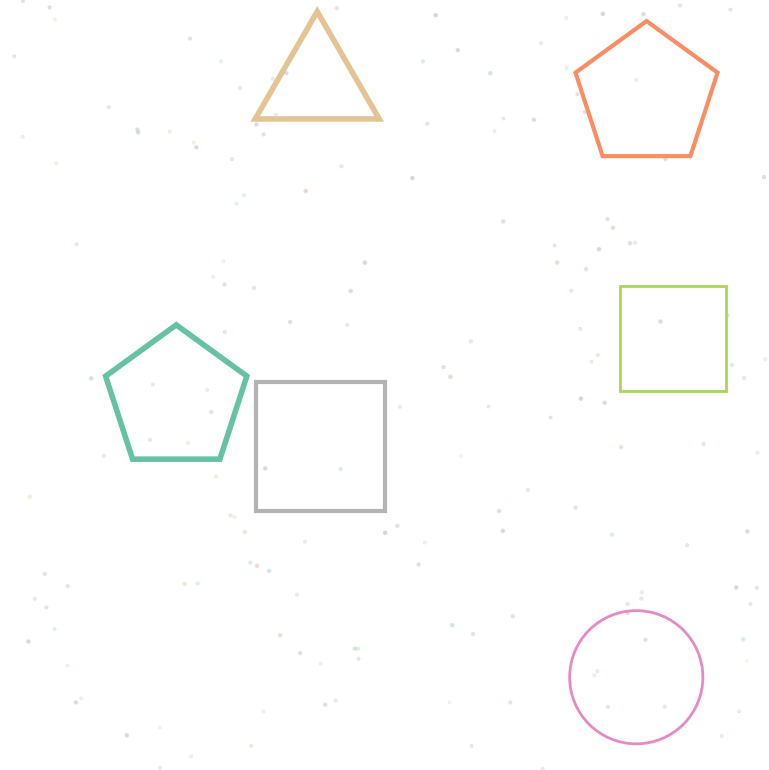[{"shape": "pentagon", "thickness": 2, "radius": 0.48, "center": [0.229, 0.482]}, {"shape": "pentagon", "thickness": 1.5, "radius": 0.48, "center": [0.84, 0.876]}, {"shape": "circle", "thickness": 1, "radius": 0.43, "center": [0.826, 0.12]}, {"shape": "square", "thickness": 1, "radius": 0.34, "center": [0.874, 0.561]}, {"shape": "triangle", "thickness": 2, "radius": 0.46, "center": [0.412, 0.892]}, {"shape": "square", "thickness": 1.5, "radius": 0.42, "center": [0.416, 0.42]}]